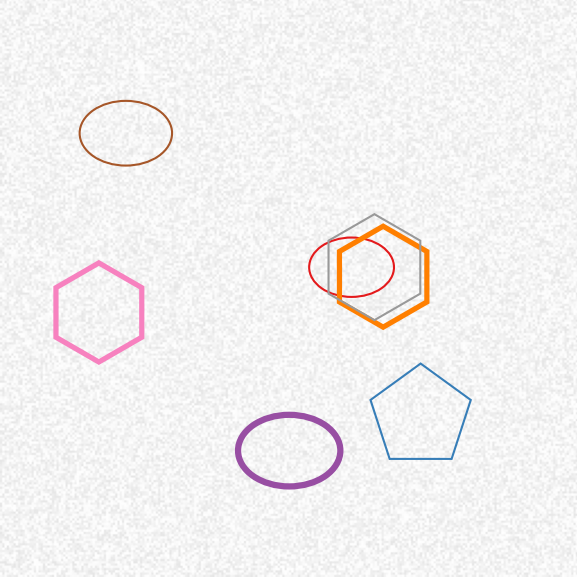[{"shape": "oval", "thickness": 1, "radius": 0.37, "center": [0.609, 0.536]}, {"shape": "pentagon", "thickness": 1, "radius": 0.46, "center": [0.728, 0.278]}, {"shape": "oval", "thickness": 3, "radius": 0.44, "center": [0.501, 0.219]}, {"shape": "hexagon", "thickness": 2.5, "radius": 0.44, "center": [0.663, 0.52]}, {"shape": "oval", "thickness": 1, "radius": 0.4, "center": [0.218, 0.768]}, {"shape": "hexagon", "thickness": 2.5, "radius": 0.43, "center": [0.171, 0.458]}, {"shape": "hexagon", "thickness": 1, "radius": 0.46, "center": [0.648, 0.537]}]